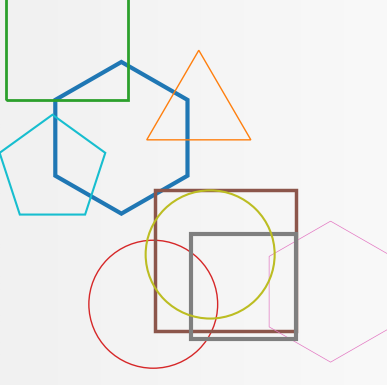[{"shape": "hexagon", "thickness": 3, "radius": 0.98, "center": [0.313, 0.642]}, {"shape": "triangle", "thickness": 1, "radius": 0.78, "center": [0.513, 0.714]}, {"shape": "square", "thickness": 2, "radius": 0.79, "center": [0.173, 0.9]}, {"shape": "circle", "thickness": 1, "radius": 0.83, "center": [0.396, 0.21]}, {"shape": "square", "thickness": 2.5, "radius": 0.91, "center": [0.582, 0.323]}, {"shape": "hexagon", "thickness": 0.5, "radius": 0.92, "center": [0.853, 0.242]}, {"shape": "square", "thickness": 3, "radius": 0.68, "center": [0.628, 0.256]}, {"shape": "circle", "thickness": 1.5, "radius": 0.83, "center": [0.542, 0.339]}, {"shape": "pentagon", "thickness": 1.5, "radius": 0.72, "center": [0.135, 0.559]}]